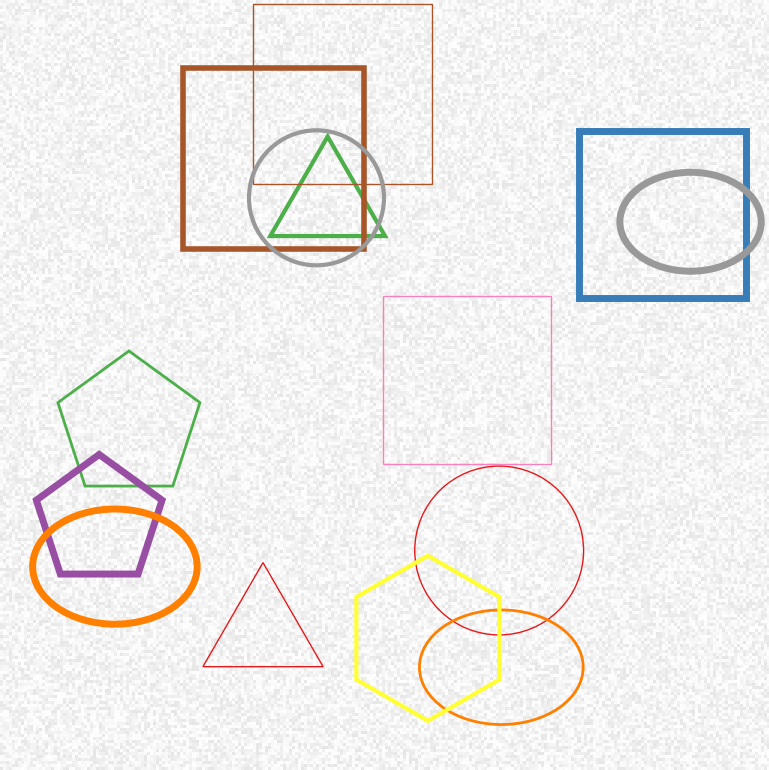[{"shape": "circle", "thickness": 0.5, "radius": 0.55, "center": [0.648, 0.285]}, {"shape": "triangle", "thickness": 0.5, "radius": 0.45, "center": [0.342, 0.179]}, {"shape": "square", "thickness": 2.5, "radius": 0.54, "center": [0.86, 0.721]}, {"shape": "triangle", "thickness": 1.5, "radius": 0.43, "center": [0.426, 0.736]}, {"shape": "pentagon", "thickness": 1, "radius": 0.48, "center": [0.167, 0.447]}, {"shape": "pentagon", "thickness": 2.5, "radius": 0.43, "center": [0.129, 0.324]}, {"shape": "oval", "thickness": 2.5, "radius": 0.53, "center": [0.149, 0.264]}, {"shape": "oval", "thickness": 1, "radius": 0.53, "center": [0.651, 0.133]}, {"shape": "hexagon", "thickness": 1.5, "radius": 0.54, "center": [0.556, 0.171]}, {"shape": "square", "thickness": 2, "radius": 0.59, "center": [0.355, 0.794]}, {"shape": "square", "thickness": 0.5, "radius": 0.58, "center": [0.445, 0.878]}, {"shape": "square", "thickness": 0.5, "radius": 0.54, "center": [0.607, 0.506]}, {"shape": "oval", "thickness": 2.5, "radius": 0.46, "center": [0.897, 0.712]}, {"shape": "circle", "thickness": 1.5, "radius": 0.44, "center": [0.411, 0.743]}]